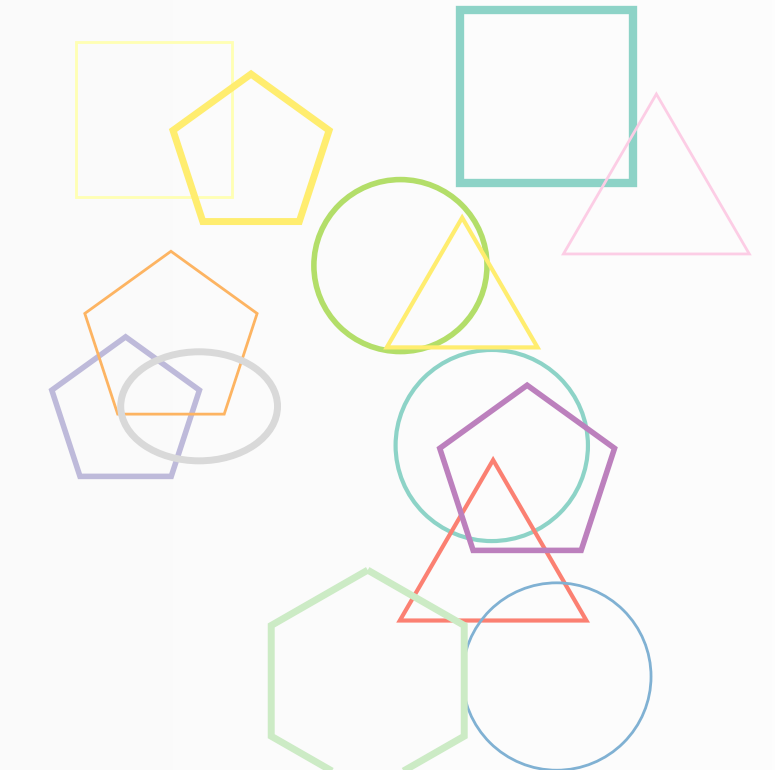[{"shape": "square", "thickness": 3, "radius": 0.56, "center": [0.705, 0.874]}, {"shape": "circle", "thickness": 1.5, "radius": 0.62, "center": [0.635, 0.421]}, {"shape": "square", "thickness": 1, "radius": 0.5, "center": [0.198, 0.845]}, {"shape": "pentagon", "thickness": 2, "radius": 0.5, "center": [0.162, 0.462]}, {"shape": "triangle", "thickness": 1.5, "radius": 0.69, "center": [0.636, 0.264]}, {"shape": "circle", "thickness": 1, "radius": 0.61, "center": [0.718, 0.121]}, {"shape": "pentagon", "thickness": 1, "radius": 0.58, "center": [0.221, 0.557]}, {"shape": "circle", "thickness": 2, "radius": 0.56, "center": [0.517, 0.655]}, {"shape": "triangle", "thickness": 1, "radius": 0.69, "center": [0.847, 0.739]}, {"shape": "oval", "thickness": 2.5, "radius": 0.51, "center": [0.257, 0.472]}, {"shape": "pentagon", "thickness": 2, "radius": 0.59, "center": [0.68, 0.381]}, {"shape": "hexagon", "thickness": 2.5, "radius": 0.72, "center": [0.474, 0.116]}, {"shape": "pentagon", "thickness": 2.5, "radius": 0.53, "center": [0.324, 0.798]}, {"shape": "triangle", "thickness": 1.5, "radius": 0.56, "center": [0.596, 0.605]}]